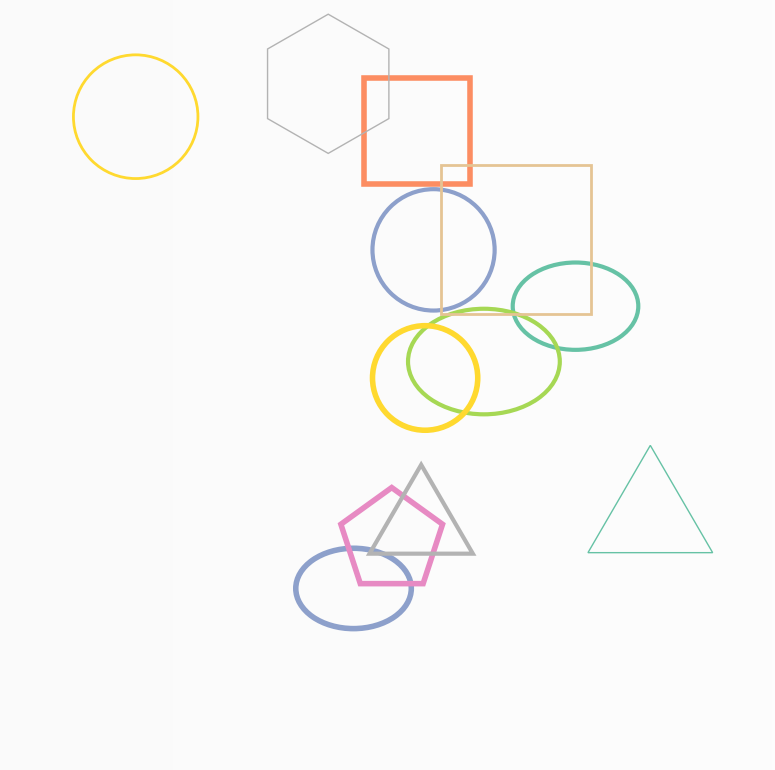[{"shape": "triangle", "thickness": 0.5, "radius": 0.46, "center": [0.839, 0.329]}, {"shape": "oval", "thickness": 1.5, "radius": 0.41, "center": [0.743, 0.602]}, {"shape": "square", "thickness": 2, "radius": 0.34, "center": [0.538, 0.83]}, {"shape": "circle", "thickness": 1.5, "radius": 0.39, "center": [0.559, 0.676]}, {"shape": "oval", "thickness": 2, "radius": 0.37, "center": [0.456, 0.236]}, {"shape": "pentagon", "thickness": 2, "radius": 0.34, "center": [0.505, 0.298]}, {"shape": "oval", "thickness": 1.5, "radius": 0.49, "center": [0.624, 0.53]}, {"shape": "circle", "thickness": 2, "radius": 0.34, "center": [0.549, 0.509]}, {"shape": "circle", "thickness": 1, "radius": 0.4, "center": [0.175, 0.848]}, {"shape": "square", "thickness": 1, "radius": 0.48, "center": [0.666, 0.689]}, {"shape": "triangle", "thickness": 1.5, "radius": 0.38, "center": [0.543, 0.319]}, {"shape": "hexagon", "thickness": 0.5, "radius": 0.45, "center": [0.424, 0.891]}]